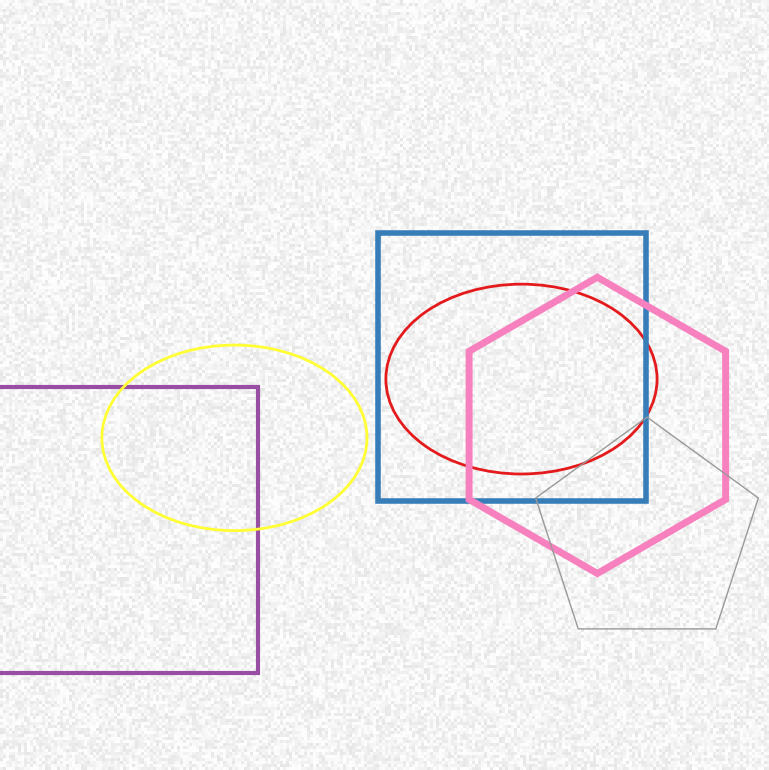[{"shape": "oval", "thickness": 1, "radius": 0.88, "center": [0.677, 0.508]}, {"shape": "square", "thickness": 2, "radius": 0.87, "center": [0.665, 0.523]}, {"shape": "square", "thickness": 1.5, "radius": 0.93, "center": [0.149, 0.312]}, {"shape": "oval", "thickness": 1, "radius": 0.86, "center": [0.304, 0.431]}, {"shape": "hexagon", "thickness": 2.5, "radius": 0.96, "center": [0.776, 0.448]}, {"shape": "pentagon", "thickness": 0.5, "radius": 0.76, "center": [0.84, 0.306]}]